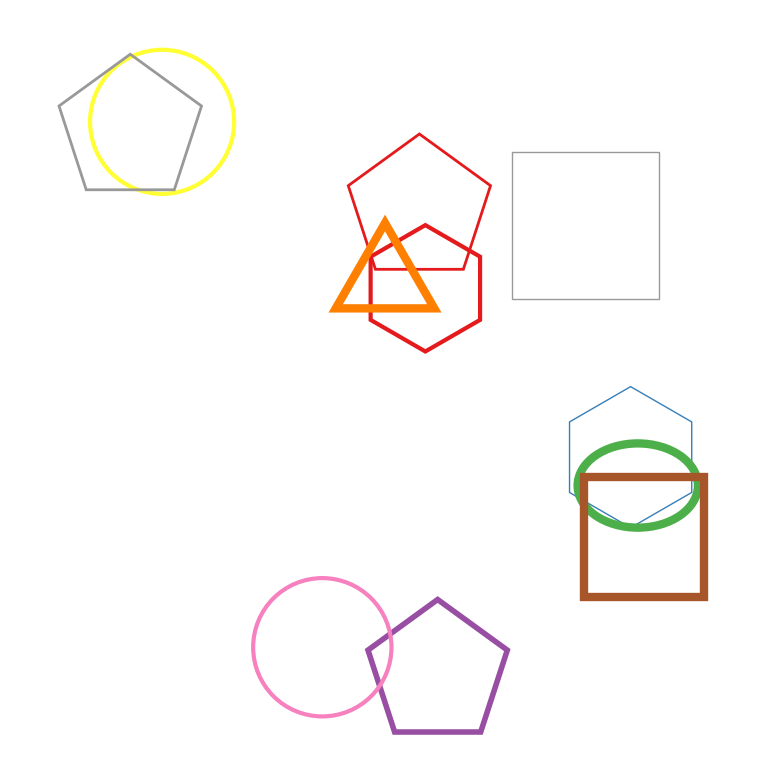[{"shape": "hexagon", "thickness": 1.5, "radius": 0.41, "center": [0.552, 0.626]}, {"shape": "pentagon", "thickness": 1, "radius": 0.49, "center": [0.545, 0.729]}, {"shape": "hexagon", "thickness": 0.5, "radius": 0.46, "center": [0.819, 0.406]}, {"shape": "oval", "thickness": 3, "radius": 0.39, "center": [0.828, 0.369]}, {"shape": "pentagon", "thickness": 2, "radius": 0.48, "center": [0.568, 0.126]}, {"shape": "triangle", "thickness": 3, "radius": 0.37, "center": [0.5, 0.636]}, {"shape": "circle", "thickness": 1.5, "radius": 0.47, "center": [0.211, 0.842]}, {"shape": "square", "thickness": 3, "radius": 0.39, "center": [0.837, 0.303]}, {"shape": "circle", "thickness": 1.5, "radius": 0.45, "center": [0.419, 0.159]}, {"shape": "square", "thickness": 0.5, "radius": 0.48, "center": [0.76, 0.708]}, {"shape": "pentagon", "thickness": 1, "radius": 0.49, "center": [0.169, 0.832]}]